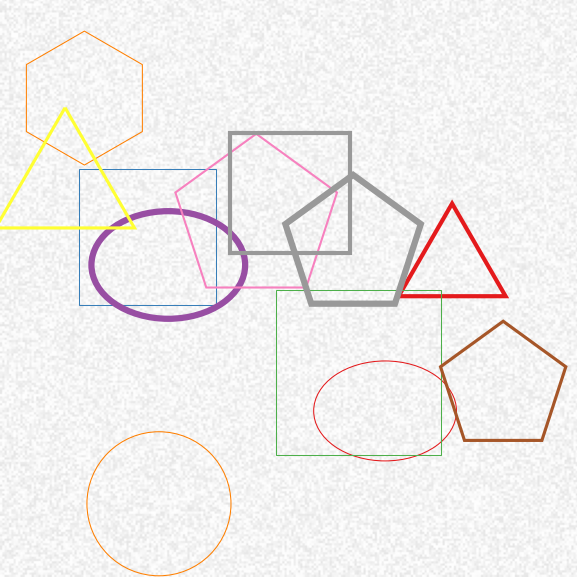[{"shape": "oval", "thickness": 0.5, "radius": 0.62, "center": [0.667, 0.288]}, {"shape": "triangle", "thickness": 2, "radius": 0.53, "center": [0.783, 0.54]}, {"shape": "square", "thickness": 0.5, "radius": 0.59, "center": [0.255, 0.589]}, {"shape": "square", "thickness": 0.5, "radius": 0.71, "center": [0.621, 0.354]}, {"shape": "oval", "thickness": 3, "radius": 0.67, "center": [0.291, 0.54]}, {"shape": "circle", "thickness": 0.5, "radius": 0.62, "center": [0.275, 0.127]}, {"shape": "hexagon", "thickness": 0.5, "radius": 0.58, "center": [0.146, 0.829]}, {"shape": "triangle", "thickness": 1.5, "radius": 0.69, "center": [0.113, 0.674]}, {"shape": "pentagon", "thickness": 1.5, "radius": 0.57, "center": [0.871, 0.329]}, {"shape": "pentagon", "thickness": 1, "radius": 0.74, "center": [0.444, 0.62]}, {"shape": "square", "thickness": 2, "radius": 0.52, "center": [0.503, 0.665]}, {"shape": "pentagon", "thickness": 3, "radius": 0.62, "center": [0.611, 0.573]}]